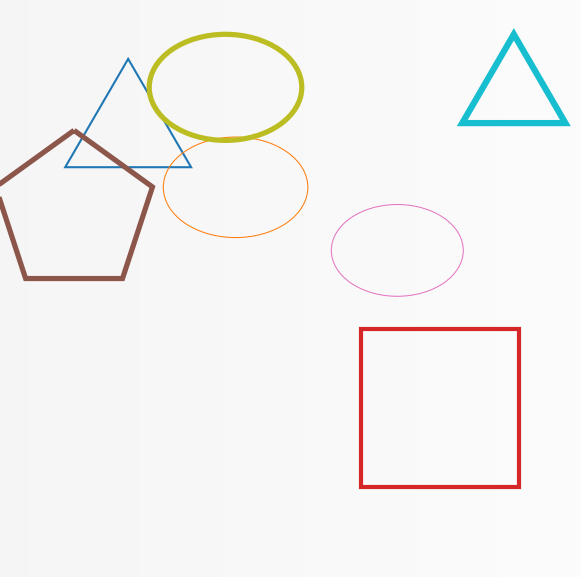[{"shape": "triangle", "thickness": 1, "radius": 0.63, "center": [0.22, 0.772]}, {"shape": "oval", "thickness": 0.5, "radius": 0.62, "center": [0.405, 0.675]}, {"shape": "square", "thickness": 2, "radius": 0.68, "center": [0.757, 0.293]}, {"shape": "pentagon", "thickness": 2.5, "radius": 0.71, "center": [0.127, 0.632]}, {"shape": "oval", "thickness": 0.5, "radius": 0.57, "center": [0.684, 0.566]}, {"shape": "oval", "thickness": 2.5, "radius": 0.66, "center": [0.388, 0.848]}, {"shape": "triangle", "thickness": 3, "radius": 0.51, "center": [0.884, 0.837]}]